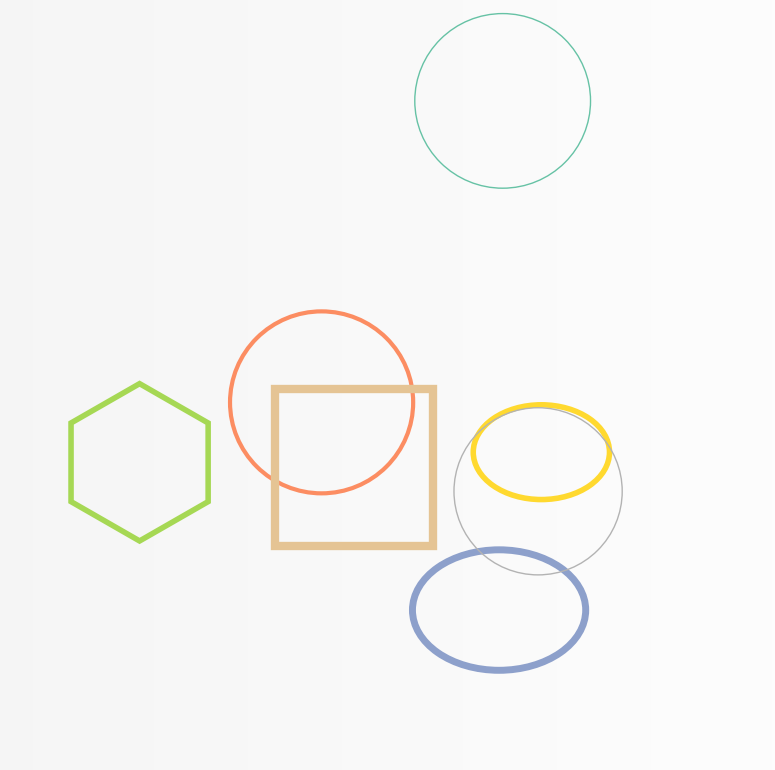[{"shape": "circle", "thickness": 0.5, "radius": 0.57, "center": [0.649, 0.869]}, {"shape": "circle", "thickness": 1.5, "radius": 0.59, "center": [0.415, 0.477]}, {"shape": "oval", "thickness": 2.5, "radius": 0.56, "center": [0.644, 0.208]}, {"shape": "hexagon", "thickness": 2, "radius": 0.51, "center": [0.18, 0.4]}, {"shape": "oval", "thickness": 2, "radius": 0.44, "center": [0.699, 0.413]}, {"shape": "square", "thickness": 3, "radius": 0.51, "center": [0.457, 0.393]}, {"shape": "circle", "thickness": 0.5, "radius": 0.54, "center": [0.694, 0.362]}]